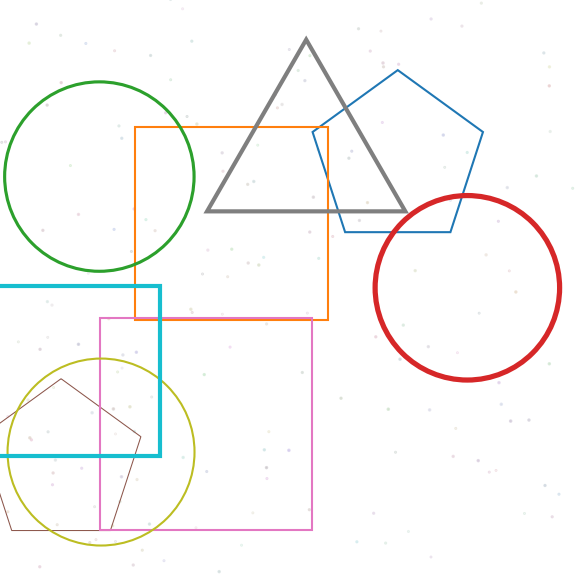[{"shape": "pentagon", "thickness": 1, "radius": 0.78, "center": [0.689, 0.723]}, {"shape": "square", "thickness": 1, "radius": 0.84, "center": [0.401, 0.613]}, {"shape": "circle", "thickness": 1.5, "radius": 0.82, "center": [0.172, 0.693]}, {"shape": "circle", "thickness": 2.5, "radius": 0.8, "center": [0.809, 0.501]}, {"shape": "pentagon", "thickness": 0.5, "radius": 0.73, "center": [0.106, 0.198]}, {"shape": "square", "thickness": 1, "radius": 0.92, "center": [0.357, 0.264]}, {"shape": "triangle", "thickness": 2, "radius": 0.99, "center": [0.53, 0.732]}, {"shape": "circle", "thickness": 1, "radius": 0.81, "center": [0.175, 0.216]}, {"shape": "square", "thickness": 2, "radius": 0.73, "center": [0.13, 0.356]}]